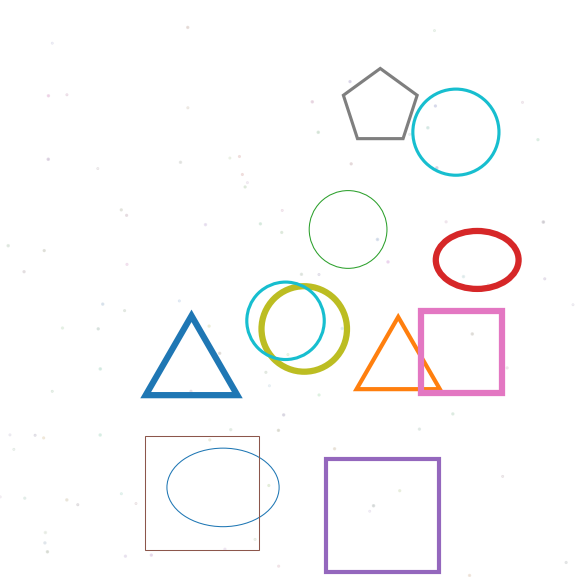[{"shape": "oval", "thickness": 0.5, "radius": 0.49, "center": [0.386, 0.155]}, {"shape": "triangle", "thickness": 3, "radius": 0.46, "center": [0.332, 0.361]}, {"shape": "triangle", "thickness": 2, "radius": 0.42, "center": [0.69, 0.367]}, {"shape": "circle", "thickness": 0.5, "radius": 0.34, "center": [0.603, 0.602]}, {"shape": "oval", "thickness": 3, "radius": 0.36, "center": [0.826, 0.549]}, {"shape": "square", "thickness": 2, "radius": 0.49, "center": [0.663, 0.106]}, {"shape": "square", "thickness": 0.5, "radius": 0.49, "center": [0.349, 0.145]}, {"shape": "square", "thickness": 3, "radius": 0.35, "center": [0.799, 0.389]}, {"shape": "pentagon", "thickness": 1.5, "radius": 0.34, "center": [0.658, 0.813]}, {"shape": "circle", "thickness": 3, "radius": 0.37, "center": [0.527, 0.43]}, {"shape": "circle", "thickness": 1.5, "radius": 0.37, "center": [0.789, 0.77]}, {"shape": "circle", "thickness": 1.5, "radius": 0.34, "center": [0.494, 0.444]}]